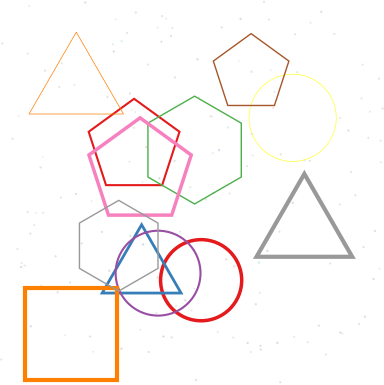[{"shape": "circle", "thickness": 2.5, "radius": 0.53, "center": [0.522, 0.272]}, {"shape": "pentagon", "thickness": 1.5, "radius": 0.62, "center": [0.348, 0.619]}, {"shape": "triangle", "thickness": 2, "radius": 0.59, "center": [0.368, 0.298]}, {"shape": "hexagon", "thickness": 1, "radius": 0.7, "center": [0.505, 0.61]}, {"shape": "circle", "thickness": 1.5, "radius": 0.55, "center": [0.411, 0.29]}, {"shape": "square", "thickness": 3, "radius": 0.6, "center": [0.184, 0.134]}, {"shape": "triangle", "thickness": 0.5, "radius": 0.71, "center": [0.198, 0.775]}, {"shape": "circle", "thickness": 0.5, "radius": 0.57, "center": [0.76, 0.694]}, {"shape": "pentagon", "thickness": 1, "radius": 0.52, "center": [0.652, 0.809]}, {"shape": "pentagon", "thickness": 2.5, "radius": 0.7, "center": [0.364, 0.554]}, {"shape": "hexagon", "thickness": 1, "radius": 0.59, "center": [0.308, 0.362]}, {"shape": "triangle", "thickness": 3, "radius": 0.72, "center": [0.791, 0.405]}]